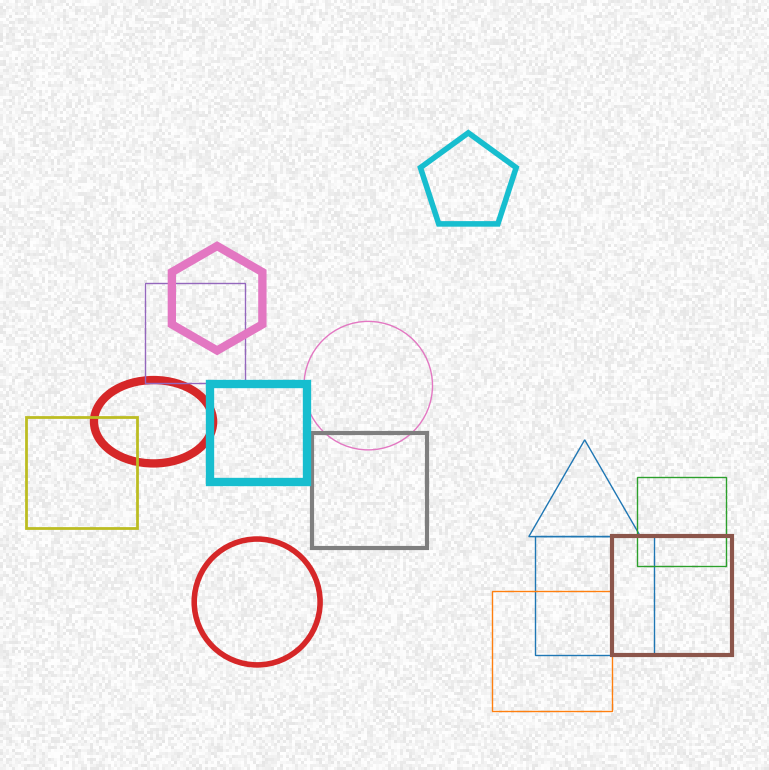[{"shape": "triangle", "thickness": 0.5, "radius": 0.42, "center": [0.759, 0.345]}, {"shape": "square", "thickness": 0.5, "radius": 0.39, "center": [0.772, 0.226]}, {"shape": "square", "thickness": 0.5, "radius": 0.39, "center": [0.717, 0.154]}, {"shape": "square", "thickness": 0.5, "radius": 0.29, "center": [0.885, 0.323]}, {"shape": "circle", "thickness": 2, "radius": 0.41, "center": [0.334, 0.218]}, {"shape": "oval", "thickness": 3, "radius": 0.39, "center": [0.199, 0.452]}, {"shape": "square", "thickness": 0.5, "radius": 0.33, "center": [0.254, 0.568]}, {"shape": "square", "thickness": 1.5, "radius": 0.39, "center": [0.873, 0.227]}, {"shape": "circle", "thickness": 0.5, "radius": 0.42, "center": [0.478, 0.499]}, {"shape": "hexagon", "thickness": 3, "radius": 0.34, "center": [0.282, 0.613]}, {"shape": "square", "thickness": 1.5, "radius": 0.37, "center": [0.48, 0.363]}, {"shape": "square", "thickness": 1, "radius": 0.36, "center": [0.106, 0.386]}, {"shape": "pentagon", "thickness": 2, "radius": 0.33, "center": [0.608, 0.762]}, {"shape": "square", "thickness": 3, "radius": 0.32, "center": [0.335, 0.438]}]